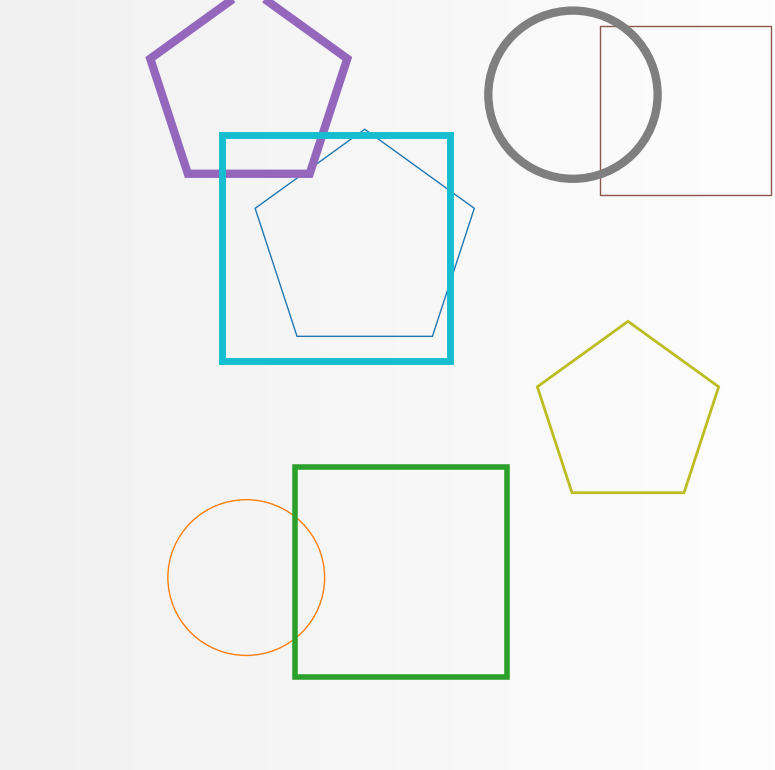[{"shape": "pentagon", "thickness": 0.5, "radius": 0.74, "center": [0.471, 0.683]}, {"shape": "circle", "thickness": 0.5, "radius": 0.51, "center": [0.318, 0.25]}, {"shape": "square", "thickness": 2, "radius": 0.68, "center": [0.518, 0.257]}, {"shape": "pentagon", "thickness": 3, "radius": 0.67, "center": [0.321, 0.882]}, {"shape": "square", "thickness": 0.5, "radius": 0.55, "center": [0.885, 0.857]}, {"shape": "circle", "thickness": 3, "radius": 0.55, "center": [0.739, 0.877]}, {"shape": "pentagon", "thickness": 1, "radius": 0.62, "center": [0.81, 0.46]}, {"shape": "square", "thickness": 2.5, "radius": 0.74, "center": [0.434, 0.678]}]